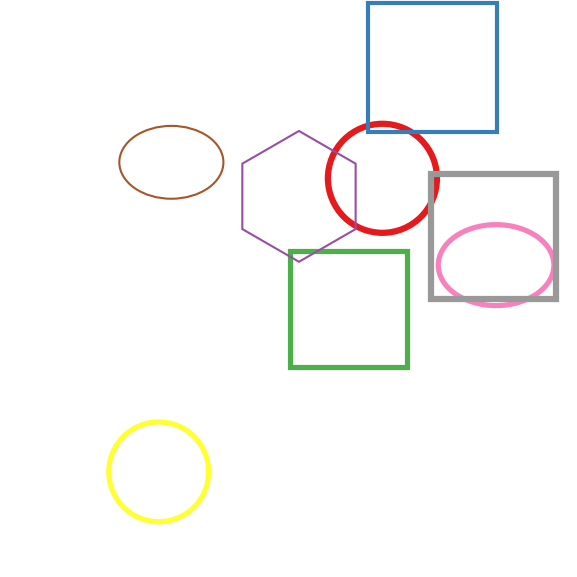[{"shape": "circle", "thickness": 3, "radius": 0.47, "center": [0.662, 0.69]}, {"shape": "square", "thickness": 2, "radius": 0.56, "center": [0.749, 0.883]}, {"shape": "square", "thickness": 2.5, "radius": 0.5, "center": [0.603, 0.463]}, {"shape": "hexagon", "thickness": 1, "radius": 0.57, "center": [0.518, 0.659]}, {"shape": "circle", "thickness": 2.5, "radius": 0.43, "center": [0.275, 0.182]}, {"shape": "oval", "thickness": 1, "radius": 0.45, "center": [0.297, 0.718]}, {"shape": "oval", "thickness": 2.5, "radius": 0.5, "center": [0.859, 0.54]}, {"shape": "square", "thickness": 3, "radius": 0.54, "center": [0.854, 0.59]}]